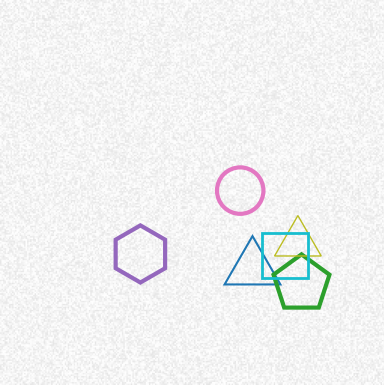[{"shape": "triangle", "thickness": 1.5, "radius": 0.42, "center": [0.656, 0.303]}, {"shape": "pentagon", "thickness": 3, "radius": 0.38, "center": [0.783, 0.263]}, {"shape": "hexagon", "thickness": 3, "radius": 0.37, "center": [0.365, 0.34]}, {"shape": "circle", "thickness": 3, "radius": 0.3, "center": [0.624, 0.505]}, {"shape": "triangle", "thickness": 1, "radius": 0.35, "center": [0.774, 0.37]}, {"shape": "square", "thickness": 2, "radius": 0.29, "center": [0.74, 0.336]}]